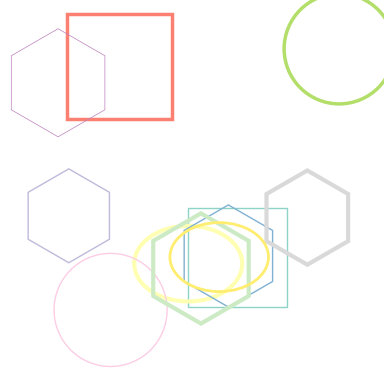[{"shape": "square", "thickness": 1, "radius": 0.64, "center": [0.617, 0.332]}, {"shape": "oval", "thickness": 3, "radius": 0.7, "center": [0.489, 0.315]}, {"shape": "hexagon", "thickness": 1, "radius": 0.61, "center": [0.179, 0.44]}, {"shape": "square", "thickness": 2.5, "radius": 0.68, "center": [0.31, 0.828]}, {"shape": "hexagon", "thickness": 1, "radius": 0.66, "center": [0.593, 0.335]}, {"shape": "circle", "thickness": 2.5, "radius": 0.72, "center": [0.881, 0.873]}, {"shape": "circle", "thickness": 1, "radius": 0.73, "center": [0.287, 0.195]}, {"shape": "hexagon", "thickness": 3, "radius": 0.61, "center": [0.798, 0.435]}, {"shape": "hexagon", "thickness": 0.5, "radius": 0.7, "center": [0.151, 0.785]}, {"shape": "hexagon", "thickness": 3, "radius": 0.72, "center": [0.522, 0.303]}, {"shape": "oval", "thickness": 2, "radius": 0.64, "center": [0.569, 0.332]}]